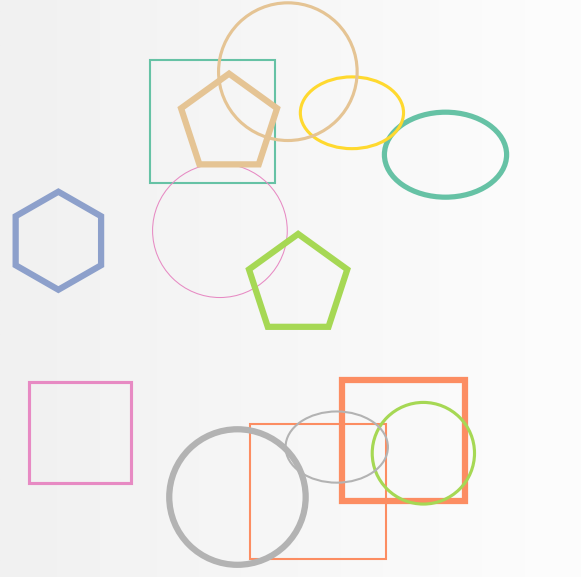[{"shape": "square", "thickness": 1, "radius": 0.53, "center": [0.366, 0.789]}, {"shape": "oval", "thickness": 2.5, "radius": 0.53, "center": [0.766, 0.731]}, {"shape": "square", "thickness": 3, "radius": 0.53, "center": [0.694, 0.237]}, {"shape": "square", "thickness": 1, "radius": 0.59, "center": [0.547, 0.148]}, {"shape": "hexagon", "thickness": 3, "radius": 0.42, "center": [0.1, 0.582]}, {"shape": "square", "thickness": 1.5, "radius": 0.44, "center": [0.138, 0.25]}, {"shape": "circle", "thickness": 0.5, "radius": 0.58, "center": [0.378, 0.6]}, {"shape": "circle", "thickness": 1.5, "radius": 0.44, "center": [0.728, 0.214]}, {"shape": "pentagon", "thickness": 3, "radius": 0.44, "center": [0.513, 0.505]}, {"shape": "oval", "thickness": 1.5, "radius": 0.44, "center": [0.605, 0.804]}, {"shape": "pentagon", "thickness": 3, "radius": 0.43, "center": [0.394, 0.785]}, {"shape": "circle", "thickness": 1.5, "radius": 0.6, "center": [0.495, 0.875]}, {"shape": "oval", "thickness": 1, "radius": 0.44, "center": [0.579, 0.225]}, {"shape": "circle", "thickness": 3, "radius": 0.59, "center": [0.409, 0.138]}]